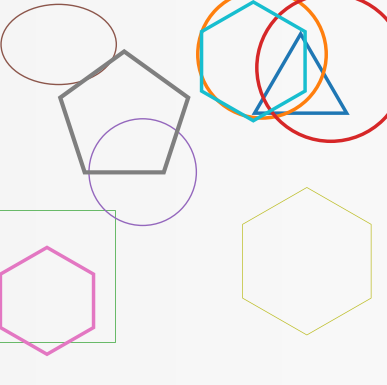[{"shape": "triangle", "thickness": 2.5, "radius": 0.69, "center": [0.776, 0.775]}, {"shape": "circle", "thickness": 2.5, "radius": 0.83, "center": [0.676, 0.859]}, {"shape": "square", "thickness": 0.5, "radius": 0.85, "center": [0.125, 0.284]}, {"shape": "circle", "thickness": 2.5, "radius": 0.96, "center": [0.854, 0.824]}, {"shape": "circle", "thickness": 1, "radius": 0.69, "center": [0.368, 0.553]}, {"shape": "oval", "thickness": 1, "radius": 0.74, "center": [0.151, 0.885]}, {"shape": "hexagon", "thickness": 2.5, "radius": 0.69, "center": [0.121, 0.219]}, {"shape": "pentagon", "thickness": 3, "radius": 0.87, "center": [0.321, 0.693]}, {"shape": "hexagon", "thickness": 0.5, "radius": 0.96, "center": [0.792, 0.322]}, {"shape": "hexagon", "thickness": 2.5, "radius": 0.77, "center": [0.654, 0.841]}]